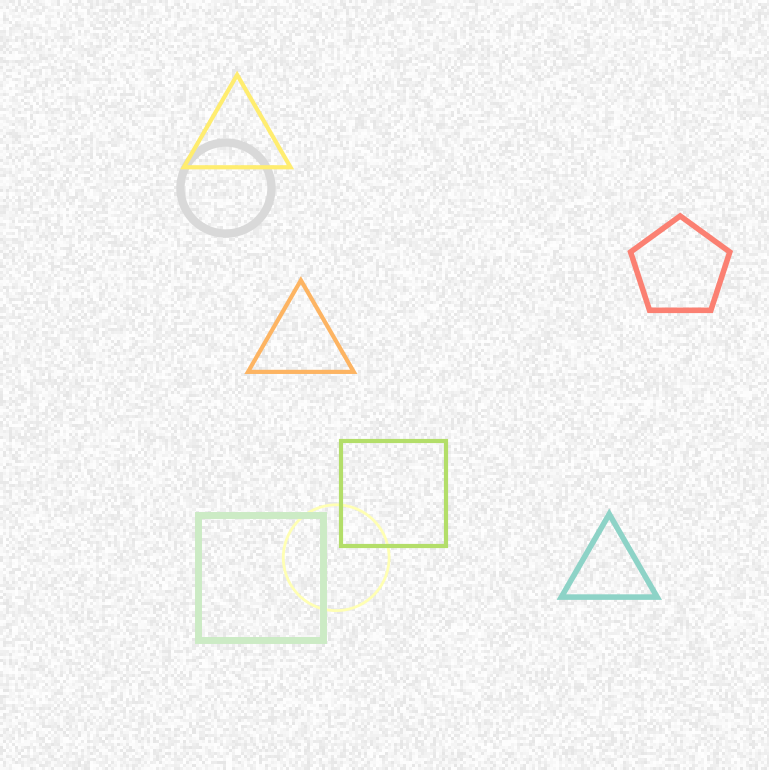[{"shape": "triangle", "thickness": 2, "radius": 0.36, "center": [0.791, 0.26]}, {"shape": "circle", "thickness": 1, "radius": 0.34, "center": [0.437, 0.276]}, {"shape": "pentagon", "thickness": 2, "radius": 0.34, "center": [0.883, 0.652]}, {"shape": "triangle", "thickness": 1.5, "radius": 0.4, "center": [0.391, 0.557]}, {"shape": "square", "thickness": 1.5, "radius": 0.34, "center": [0.511, 0.359]}, {"shape": "circle", "thickness": 3, "radius": 0.3, "center": [0.293, 0.756]}, {"shape": "square", "thickness": 2.5, "radius": 0.4, "center": [0.339, 0.25]}, {"shape": "triangle", "thickness": 1.5, "radius": 0.4, "center": [0.308, 0.823]}]